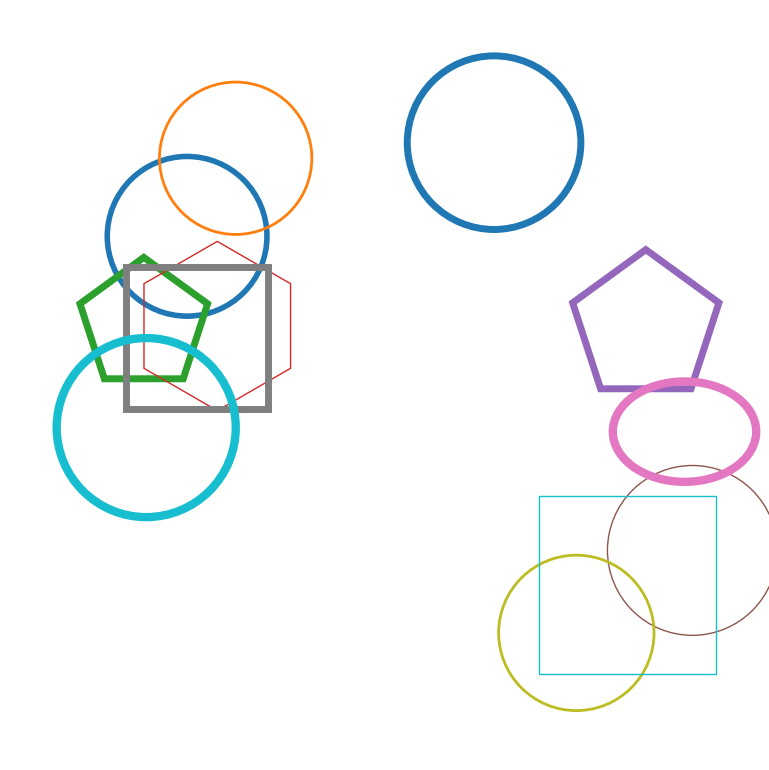[{"shape": "circle", "thickness": 2.5, "radius": 0.56, "center": [0.642, 0.815]}, {"shape": "circle", "thickness": 2, "radius": 0.52, "center": [0.243, 0.693]}, {"shape": "circle", "thickness": 1, "radius": 0.49, "center": [0.306, 0.794]}, {"shape": "pentagon", "thickness": 2.5, "radius": 0.44, "center": [0.187, 0.579]}, {"shape": "hexagon", "thickness": 0.5, "radius": 0.55, "center": [0.282, 0.577]}, {"shape": "pentagon", "thickness": 2.5, "radius": 0.5, "center": [0.839, 0.576]}, {"shape": "circle", "thickness": 0.5, "radius": 0.55, "center": [0.899, 0.285]}, {"shape": "oval", "thickness": 3, "radius": 0.47, "center": [0.889, 0.439]}, {"shape": "square", "thickness": 2.5, "radius": 0.46, "center": [0.255, 0.561]}, {"shape": "circle", "thickness": 1, "radius": 0.5, "center": [0.748, 0.178]}, {"shape": "circle", "thickness": 3, "radius": 0.58, "center": [0.19, 0.445]}, {"shape": "square", "thickness": 0.5, "radius": 0.58, "center": [0.815, 0.24]}]